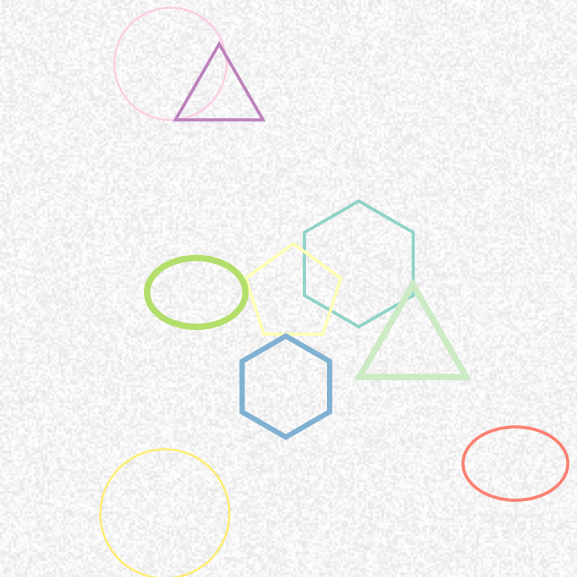[{"shape": "hexagon", "thickness": 1.5, "radius": 0.54, "center": [0.621, 0.542]}, {"shape": "pentagon", "thickness": 1.5, "radius": 0.43, "center": [0.508, 0.49]}, {"shape": "oval", "thickness": 1.5, "radius": 0.45, "center": [0.893, 0.196]}, {"shape": "hexagon", "thickness": 2.5, "radius": 0.44, "center": [0.495, 0.33]}, {"shape": "oval", "thickness": 3, "radius": 0.43, "center": [0.34, 0.493]}, {"shape": "circle", "thickness": 1, "radius": 0.49, "center": [0.295, 0.889]}, {"shape": "triangle", "thickness": 1.5, "radius": 0.44, "center": [0.38, 0.835]}, {"shape": "triangle", "thickness": 3, "radius": 0.53, "center": [0.715, 0.4]}, {"shape": "circle", "thickness": 1, "radius": 0.56, "center": [0.285, 0.11]}]